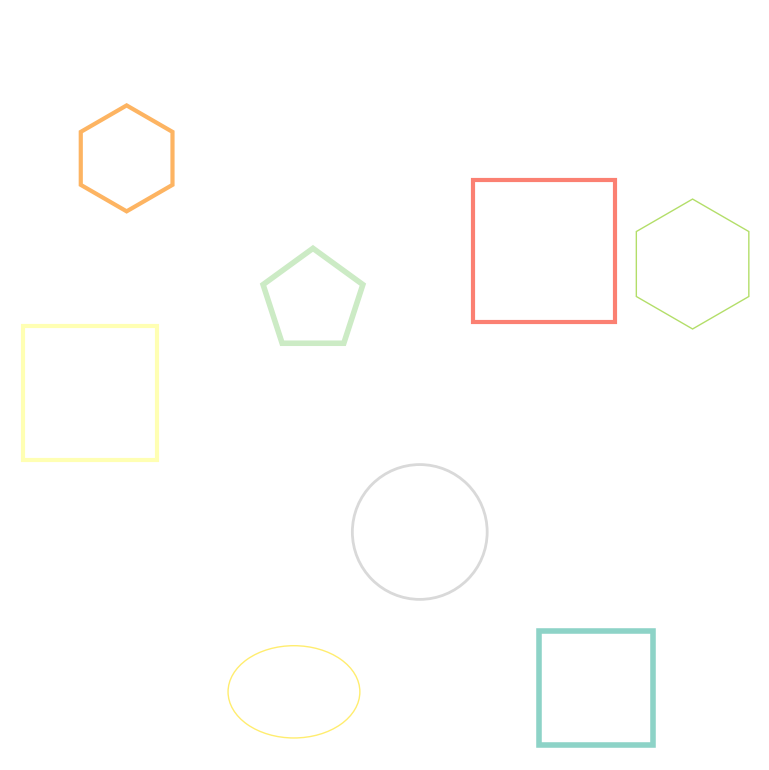[{"shape": "square", "thickness": 2, "radius": 0.37, "center": [0.775, 0.107]}, {"shape": "square", "thickness": 1.5, "radius": 0.43, "center": [0.117, 0.49]}, {"shape": "square", "thickness": 1.5, "radius": 0.46, "center": [0.707, 0.674]}, {"shape": "hexagon", "thickness": 1.5, "radius": 0.34, "center": [0.164, 0.794]}, {"shape": "hexagon", "thickness": 0.5, "radius": 0.42, "center": [0.899, 0.657]}, {"shape": "circle", "thickness": 1, "radius": 0.44, "center": [0.545, 0.309]}, {"shape": "pentagon", "thickness": 2, "radius": 0.34, "center": [0.406, 0.609]}, {"shape": "oval", "thickness": 0.5, "radius": 0.43, "center": [0.382, 0.102]}]